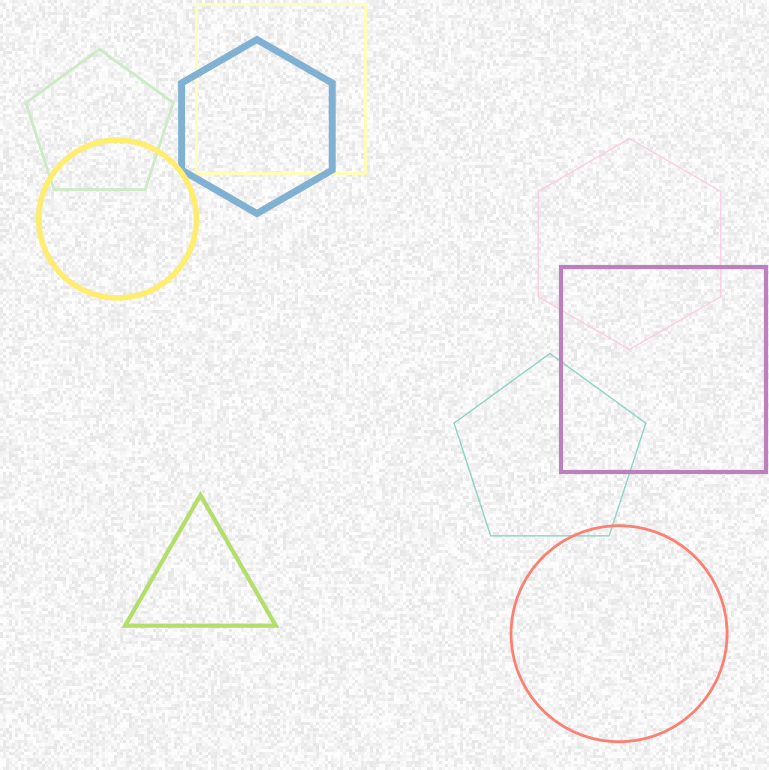[{"shape": "pentagon", "thickness": 0.5, "radius": 0.65, "center": [0.714, 0.41]}, {"shape": "square", "thickness": 1, "radius": 0.55, "center": [0.364, 0.885]}, {"shape": "circle", "thickness": 1, "radius": 0.7, "center": [0.804, 0.177]}, {"shape": "hexagon", "thickness": 2.5, "radius": 0.56, "center": [0.334, 0.836]}, {"shape": "triangle", "thickness": 1.5, "radius": 0.57, "center": [0.26, 0.244]}, {"shape": "hexagon", "thickness": 0.5, "radius": 0.68, "center": [0.818, 0.683]}, {"shape": "square", "thickness": 1.5, "radius": 0.67, "center": [0.862, 0.521]}, {"shape": "pentagon", "thickness": 1, "radius": 0.5, "center": [0.129, 0.835]}, {"shape": "circle", "thickness": 2, "radius": 0.51, "center": [0.153, 0.716]}]